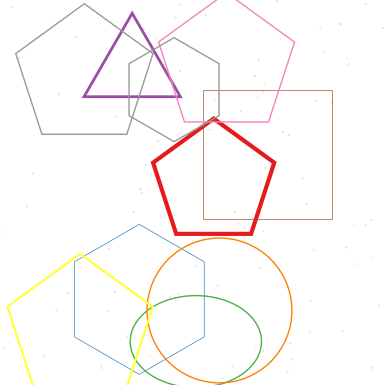[{"shape": "pentagon", "thickness": 3, "radius": 0.83, "center": [0.555, 0.526]}, {"shape": "hexagon", "thickness": 0.5, "radius": 0.97, "center": [0.362, 0.222]}, {"shape": "oval", "thickness": 1, "radius": 0.85, "center": [0.509, 0.113]}, {"shape": "triangle", "thickness": 2, "radius": 0.72, "center": [0.343, 0.821]}, {"shape": "circle", "thickness": 1, "radius": 0.94, "center": [0.57, 0.194]}, {"shape": "pentagon", "thickness": 1.5, "radius": 0.99, "center": [0.208, 0.142]}, {"shape": "square", "thickness": 0.5, "radius": 0.84, "center": [0.695, 0.599]}, {"shape": "pentagon", "thickness": 1, "radius": 0.93, "center": [0.588, 0.833]}, {"shape": "hexagon", "thickness": 1, "radius": 0.67, "center": [0.452, 0.767]}, {"shape": "pentagon", "thickness": 1, "radius": 0.94, "center": [0.219, 0.803]}]